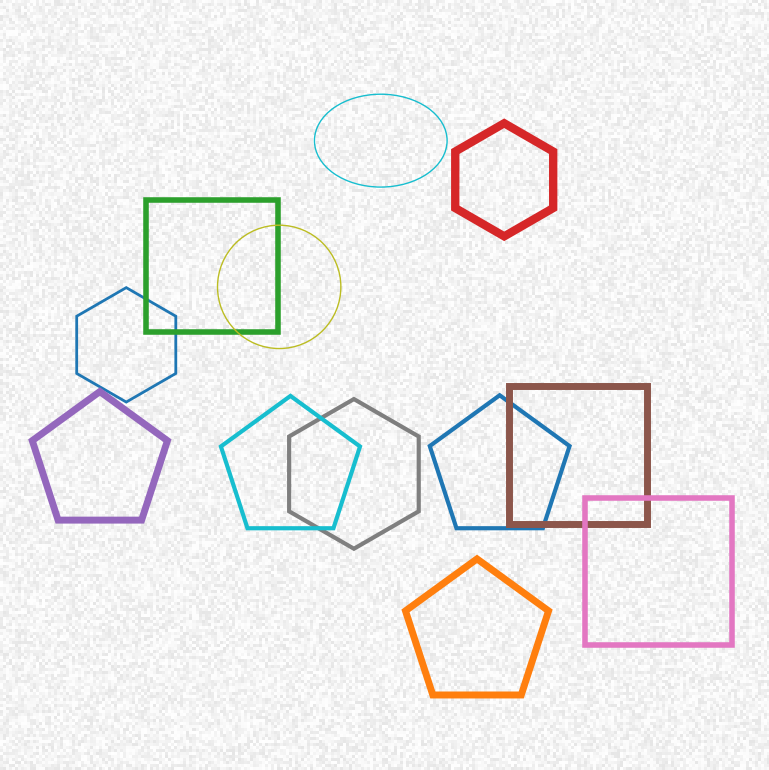[{"shape": "hexagon", "thickness": 1, "radius": 0.37, "center": [0.164, 0.552]}, {"shape": "pentagon", "thickness": 1.5, "radius": 0.48, "center": [0.649, 0.391]}, {"shape": "pentagon", "thickness": 2.5, "radius": 0.49, "center": [0.62, 0.176]}, {"shape": "square", "thickness": 2, "radius": 0.43, "center": [0.276, 0.654]}, {"shape": "hexagon", "thickness": 3, "radius": 0.37, "center": [0.655, 0.767]}, {"shape": "pentagon", "thickness": 2.5, "radius": 0.46, "center": [0.13, 0.399]}, {"shape": "square", "thickness": 2.5, "radius": 0.45, "center": [0.751, 0.409]}, {"shape": "square", "thickness": 2, "radius": 0.48, "center": [0.855, 0.257]}, {"shape": "hexagon", "thickness": 1.5, "radius": 0.49, "center": [0.46, 0.385]}, {"shape": "circle", "thickness": 0.5, "radius": 0.4, "center": [0.363, 0.627]}, {"shape": "pentagon", "thickness": 1.5, "radius": 0.47, "center": [0.377, 0.391]}, {"shape": "oval", "thickness": 0.5, "radius": 0.43, "center": [0.495, 0.817]}]